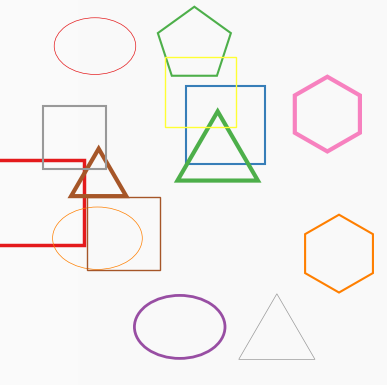[{"shape": "oval", "thickness": 0.5, "radius": 0.53, "center": [0.245, 0.88]}, {"shape": "square", "thickness": 2.5, "radius": 0.55, "center": [0.107, 0.475]}, {"shape": "square", "thickness": 1.5, "radius": 0.51, "center": [0.582, 0.675]}, {"shape": "pentagon", "thickness": 1.5, "radius": 0.5, "center": [0.502, 0.883]}, {"shape": "triangle", "thickness": 3, "radius": 0.6, "center": [0.562, 0.591]}, {"shape": "oval", "thickness": 2, "radius": 0.58, "center": [0.464, 0.151]}, {"shape": "hexagon", "thickness": 1.5, "radius": 0.51, "center": [0.875, 0.341]}, {"shape": "oval", "thickness": 0.5, "radius": 0.58, "center": [0.251, 0.381]}, {"shape": "square", "thickness": 1, "radius": 0.46, "center": [0.517, 0.761]}, {"shape": "square", "thickness": 1, "radius": 0.47, "center": [0.319, 0.394]}, {"shape": "triangle", "thickness": 3, "radius": 0.41, "center": [0.255, 0.532]}, {"shape": "hexagon", "thickness": 3, "radius": 0.49, "center": [0.845, 0.704]}, {"shape": "square", "thickness": 1.5, "radius": 0.41, "center": [0.192, 0.642]}, {"shape": "triangle", "thickness": 0.5, "radius": 0.57, "center": [0.714, 0.123]}]